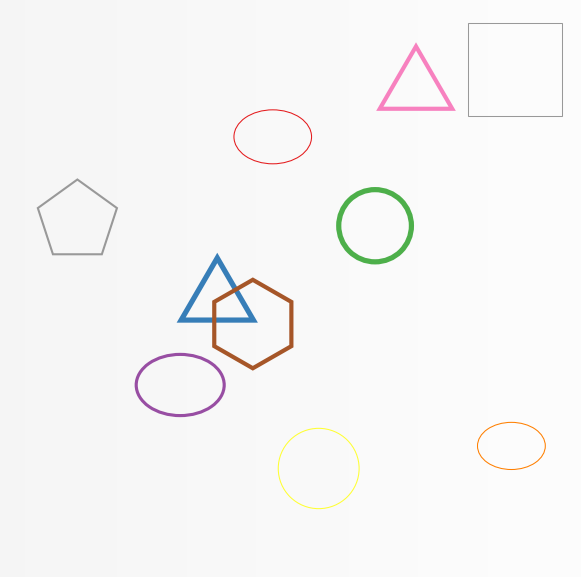[{"shape": "oval", "thickness": 0.5, "radius": 0.33, "center": [0.469, 0.762]}, {"shape": "triangle", "thickness": 2.5, "radius": 0.36, "center": [0.374, 0.481]}, {"shape": "circle", "thickness": 2.5, "radius": 0.31, "center": [0.645, 0.608]}, {"shape": "oval", "thickness": 1.5, "radius": 0.38, "center": [0.31, 0.332]}, {"shape": "oval", "thickness": 0.5, "radius": 0.29, "center": [0.88, 0.227]}, {"shape": "circle", "thickness": 0.5, "radius": 0.35, "center": [0.548, 0.188]}, {"shape": "hexagon", "thickness": 2, "radius": 0.38, "center": [0.435, 0.438]}, {"shape": "triangle", "thickness": 2, "radius": 0.36, "center": [0.716, 0.847]}, {"shape": "pentagon", "thickness": 1, "radius": 0.36, "center": [0.133, 0.617]}, {"shape": "square", "thickness": 0.5, "radius": 0.4, "center": [0.885, 0.879]}]